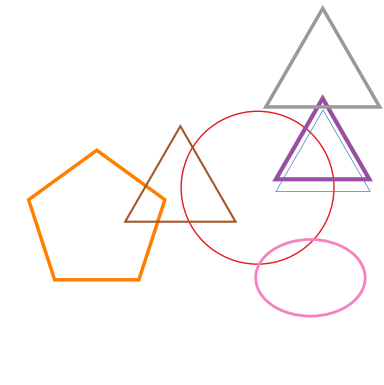[{"shape": "circle", "thickness": 1, "radius": 0.99, "center": [0.669, 0.512]}, {"shape": "triangle", "thickness": 0.5, "radius": 0.71, "center": [0.839, 0.573]}, {"shape": "triangle", "thickness": 3, "radius": 0.7, "center": [0.838, 0.604]}, {"shape": "pentagon", "thickness": 2.5, "radius": 0.93, "center": [0.251, 0.424]}, {"shape": "triangle", "thickness": 1.5, "radius": 0.83, "center": [0.468, 0.507]}, {"shape": "oval", "thickness": 2, "radius": 0.71, "center": [0.806, 0.278]}, {"shape": "triangle", "thickness": 2.5, "radius": 0.85, "center": [0.838, 0.808]}]